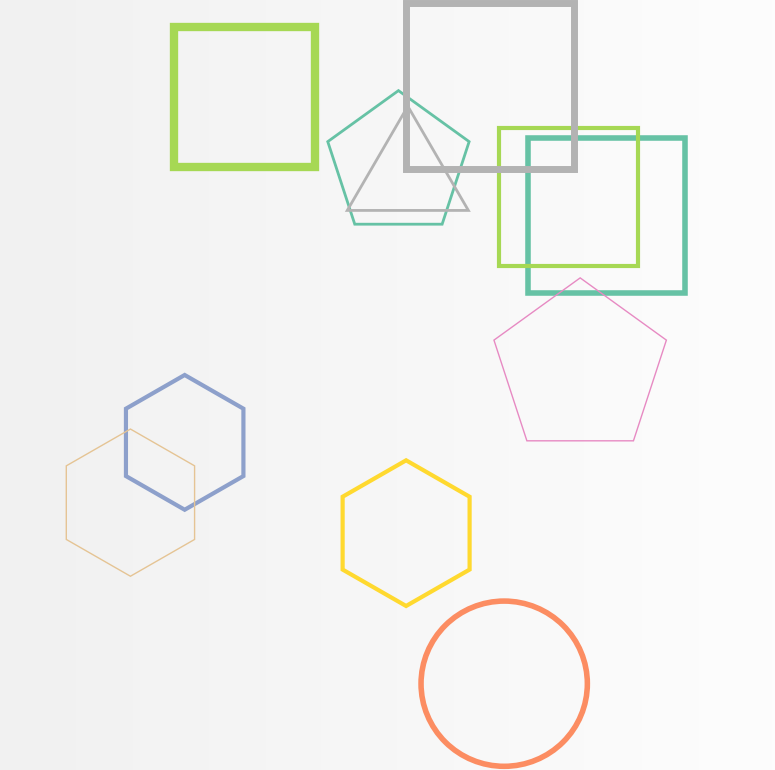[{"shape": "pentagon", "thickness": 1, "radius": 0.48, "center": [0.514, 0.786]}, {"shape": "square", "thickness": 2, "radius": 0.51, "center": [0.783, 0.72]}, {"shape": "circle", "thickness": 2, "radius": 0.54, "center": [0.651, 0.112]}, {"shape": "hexagon", "thickness": 1.5, "radius": 0.44, "center": [0.238, 0.425]}, {"shape": "pentagon", "thickness": 0.5, "radius": 0.58, "center": [0.749, 0.522]}, {"shape": "square", "thickness": 1.5, "radius": 0.45, "center": [0.733, 0.744]}, {"shape": "square", "thickness": 3, "radius": 0.45, "center": [0.316, 0.874]}, {"shape": "hexagon", "thickness": 1.5, "radius": 0.47, "center": [0.524, 0.308]}, {"shape": "hexagon", "thickness": 0.5, "radius": 0.48, "center": [0.168, 0.347]}, {"shape": "square", "thickness": 2.5, "radius": 0.54, "center": [0.632, 0.889]}, {"shape": "triangle", "thickness": 1, "radius": 0.45, "center": [0.526, 0.772]}]